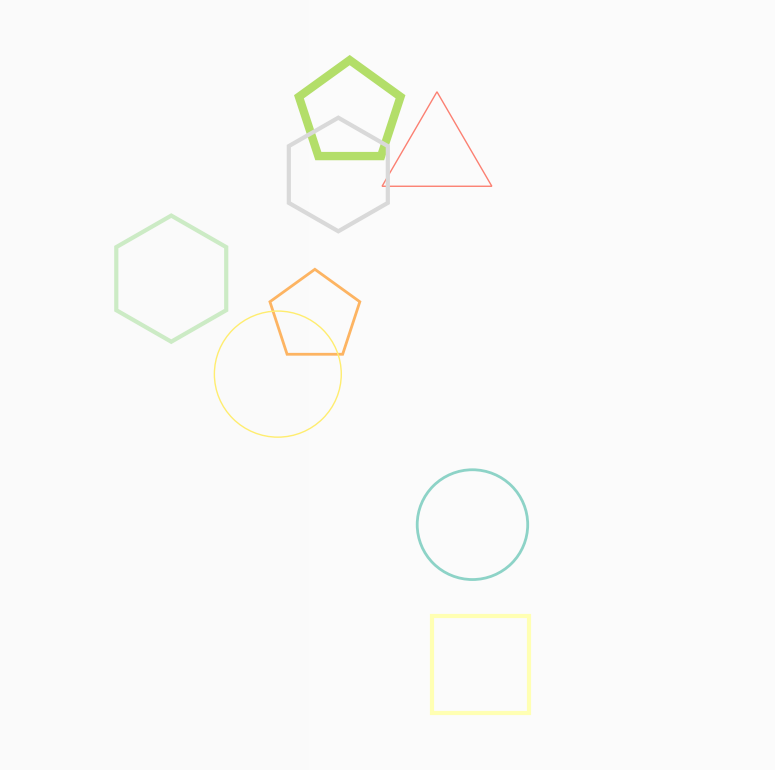[{"shape": "circle", "thickness": 1, "radius": 0.36, "center": [0.61, 0.319]}, {"shape": "square", "thickness": 1.5, "radius": 0.31, "center": [0.62, 0.137]}, {"shape": "triangle", "thickness": 0.5, "radius": 0.41, "center": [0.564, 0.799]}, {"shape": "pentagon", "thickness": 1, "radius": 0.3, "center": [0.406, 0.589]}, {"shape": "pentagon", "thickness": 3, "radius": 0.34, "center": [0.451, 0.853]}, {"shape": "hexagon", "thickness": 1.5, "radius": 0.37, "center": [0.437, 0.773]}, {"shape": "hexagon", "thickness": 1.5, "radius": 0.41, "center": [0.221, 0.638]}, {"shape": "circle", "thickness": 0.5, "radius": 0.41, "center": [0.358, 0.514]}]